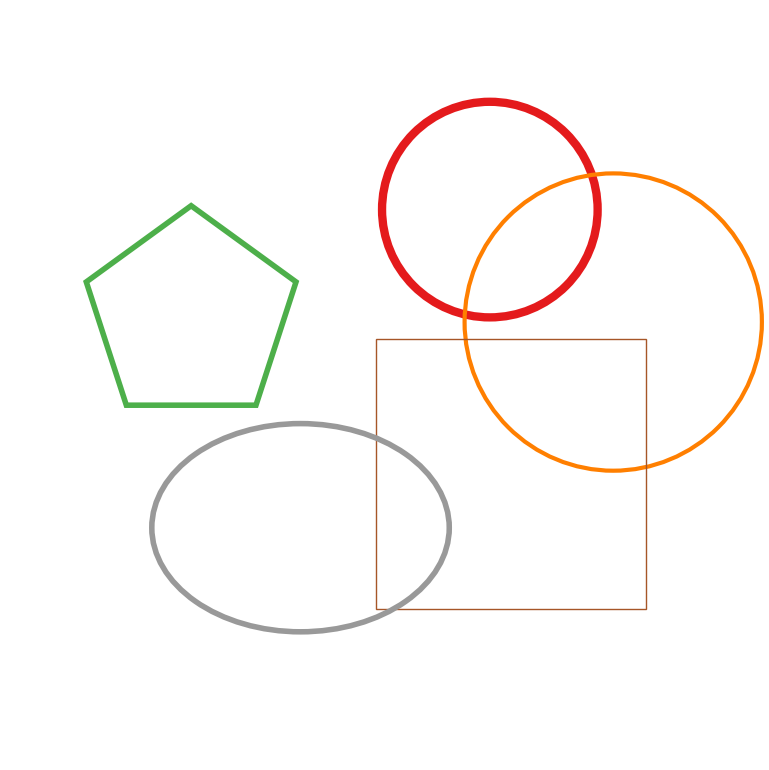[{"shape": "circle", "thickness": 3, "radius": 0.7, "center": [0.636, 0.728]}, {"shape": "pentagon", "thickness": 2, "radius": 0.72, "center": [0.248, 0.59]}, {"shape": "circle", "thickness": 1.5, "radius": 0.97, "center": [0.796, 0.582]}, {"shape": "square", "thickness": 0.5, "radius": 0.88, "center": [0.664, 0.385]}, {"shape": "oval", "thickness": 2, "radius": 0.97, "center": [0.39, 0.315]}]